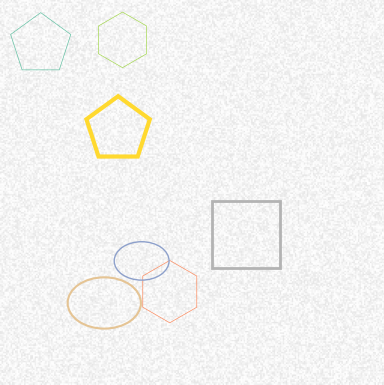[{"shape": "pentagon", "thickness": 0.5, "radius": 0.41, "center": [0.106, 0.885]}, {"shape": "hexagon", "thickness": 0.5, "radius": 0.41, "center": [0.441, 0.243]}, {"shape": "oval", "thickness": 1, "radius": 0.36, "center": [0.368, 0.322]}, {"shape": "hexagon", "thickness": 0.5, "radius": 0.36, "center": [0.318, 0.896]}, {"shape": "pentagon", "thickness": 3, "radius": 0.43, "center": [0.307, 0.663]}, {"shape": "oval", "thickness": 1.5, "radius": 0.48, "center": [0.271, 0.213]}, {"shape": "square", "thickness": 2, "radius": 0.44, "center": [0.638, 0.39]}]